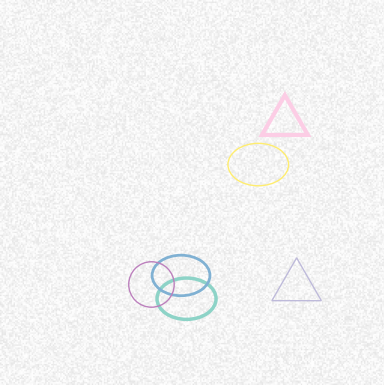[{"shape": "oval", "thickness": 2.5, "radius": 0.38, "center": [0.485, 0.224]}, {"shape": "triangle", "thickness": 1, "radius": 0.37, "center": [0.77, 0.256]}, {"shape": "oval", "thickness": 2, "radius": 0.38, "center": [0.47, 0.285]}, {"shape": "triangle", "thickness": 3, "radius": 0.34, "center": [0.74, 0.684]}, {"shape": "circle", "thickness": 1, "radius": 0.3, "center": [0.393, 0.261]}, {"shape": "oval", "thickness": 1, "radius": 0.39, "center": [0.671, 0.573]}]